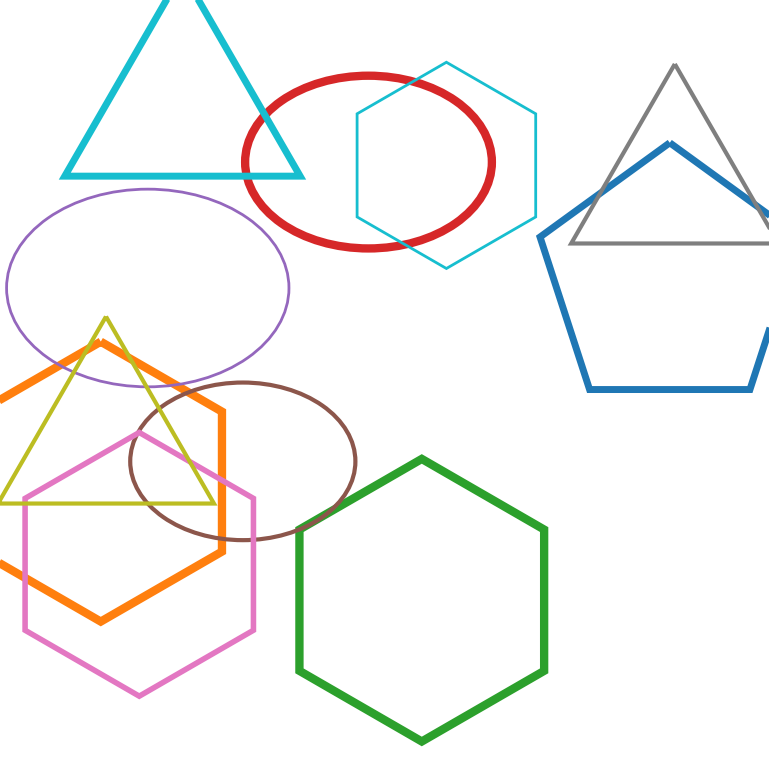[{"shape": "pentagon", "thickness": 2.5, "radius": 0.89, "center": [0.87, 0.637]}, {"shape": "hexagon", "thickness": 3, "radius": 0.91, "center": [0.131, 0.375]}, {"shape": "hexagon", "thickness": 3, "radius": 0.92, "center": [0.548, 0.221]}, {"shape": "oval", "thickness": 3, "radius": 0.8, "center": [0.479, 0.79]}, {"shape": "oval", "thickness": 1, "radius": 0.92, "center": [0.192, 0.626]}, {"shape": "oval", "thickness": 1.5, "radius": 0.73, "center": [0.315, 0.401]}, {"shape": "hexagon", "thickness": 2, "radius": 0.86, "center": [0.181, 0.267]}, {"shape": "triangle", "thickness": 1.5, "radius": 0.78, "center": [0.876, 0.761]}, {"shape": "triangle", "thickness": 1.5, "radius": 0.81, "center": [0.138, 0.427]}, {"shape": "hexagon", "thickness": 1, "radius": 0.67, "center": [0.58, 0.785]}, {"shape": "triangle", "thickness": 2.5, "radius": 0.88, "center": [0.237, 0.859]}]